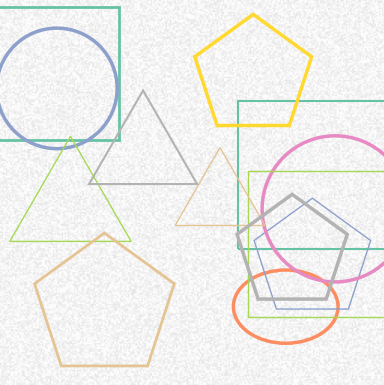[{"shape": "square", "thickness": 1.5, "radius": 0.96, "center": [0.809, 0.545]}, {"shape": "square", "thickness": 2, "radius": 0.87, "center": [0.135, 0.809]}, {"shape": "oval", "thickness": 2.5, "radius": 0.68, "center": [0.742, 0.204]}, {"shape": "circle", "thickness": 2.5, "radius": 0.78, "center": [0.148, 0.77]}, {"shape": "pentagon", "thickness": 1, "radius": 0.8, "center": [0.811, 0.326]}, {"shape": "circle", "thickness": 2.5, "radius": 0.95, "center": [0.871, 0.457]}, {"shape": "square", "thickness": 1, "radius": 0.95, "center": [0.835, 0.366]}, {"shape": "triangle", "thickness": 1, "radius": 0.91, "center": [0.183, 0.464]}, {"shape": "pentagon", "thickness": 2.5, "radius": 0.8, "center": [0.658, 0.803]}, {"shape": "pentagon", "thickness": 2, "radius": 0.95, "center": [0.271, 0.204]}, {"shape": "triangle", "thickness": 1, "radius": 0.67, "center": [0.571, 0.482]}, {"shape": "triangle", "thickness": 1.5, "radius": 0.81, "center": [0.372, 0.603]}, {"shape": "pentagon", "thickness": 2.5, "radius": 0.75, "center": [0.759, 0.345]}]